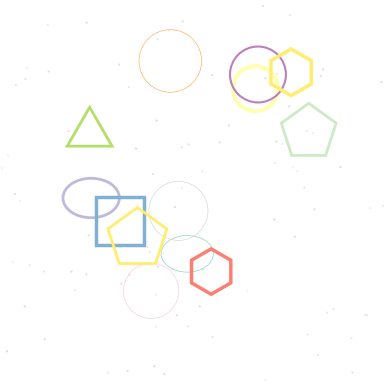[{"shape": "oval", "thickness": 0.5, "radius": 0.34, "center": [0.486, 0.341]}, {"shape": "circle", "thickness": 3, "radius": 0.29, "center": [0.663, 0.77]}, {"shape": "oval", "thickness": 2, "radius": 0.37, "center": [0.237, 0.486]}, {"shape": "hexagon", "thickness": 2.5, "radius": 0.29, "center": [0.548, 0.295]}, {"shape": "square", "thickness": 2.5, "radius": 0.31, "center": [0.312, 0.426]}, {"shape": "circle", "thickness": 0.5, "radius": 0.41, "center": [0.442, 0.842]}, {"shape": "triangle", "thickness": 2, "radius": 0.34, "center": [0.233, 0.654]}, {"shape": "circle", "thickness": 0.5, "radius": 0.36, "center": [0.393, 0.245]}, {"shape": "circle", "thickness": 0.5, "radius": 0.38, "center": [0.463, 0.452]}, {"shape": "circle", "thickness": 1.5, "radius": 0.36, "center": [0.67, 0.807]}, {"shape": "pentagon", "thickness": 2, "radius": 0.37, "center": [0.802, 0.657]}, {"shape": "pentagon", "thickness": 2, "radius": 0.4, "center": [0.357, 0.381]}, {"shape": "hexagon", "thickness": 2.5, "radius": 0.3, "center": [0.756, 0.812]}]